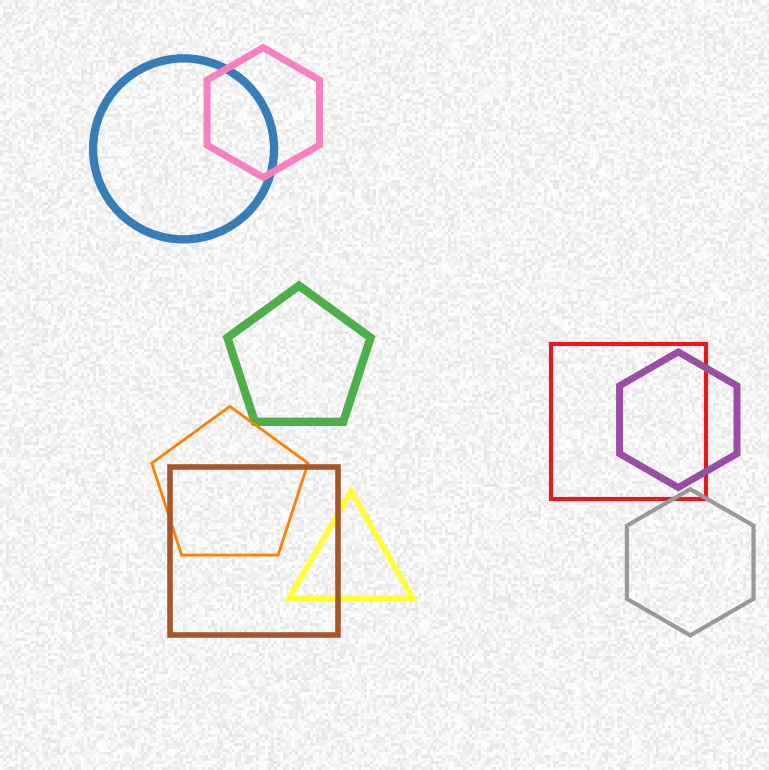[{"shape": "square", "thickness": 1.5, "radius": 0.5, "center": [0.816, 0.453]}, {"shape": "circle", "thickness": 3, "radius": 0.59, "center": [0.238, 0.807]}, {"shape": "pentagon", "thickness": 3, "radius": 0.49, "center": [0.388, 0.531]}, {"shape": "hexagon", "thickness": 2.5, "radius": 0.44, "center": [0.881, 0.455]}, {"shape": "pentagon", "thickness": 1, "radius": 0.53, "center": [0.299, 0.365]}, {"shape": "triangle", "thickness": 2, "radius": 0.46, "center": [0.456, 0.269]}, {"shape": "square", "thickness": 2, "radius": 0.55, "center": [0.33, 0.284]}, {"shape": "hexagon", "thickness": 2.5, "radius": 0.42, "center": [0.342, 0.854]}, {"shape": "hexagon", "thickness": 1.5, "radius": 0.47, "center": [0.896, 0.27]}]